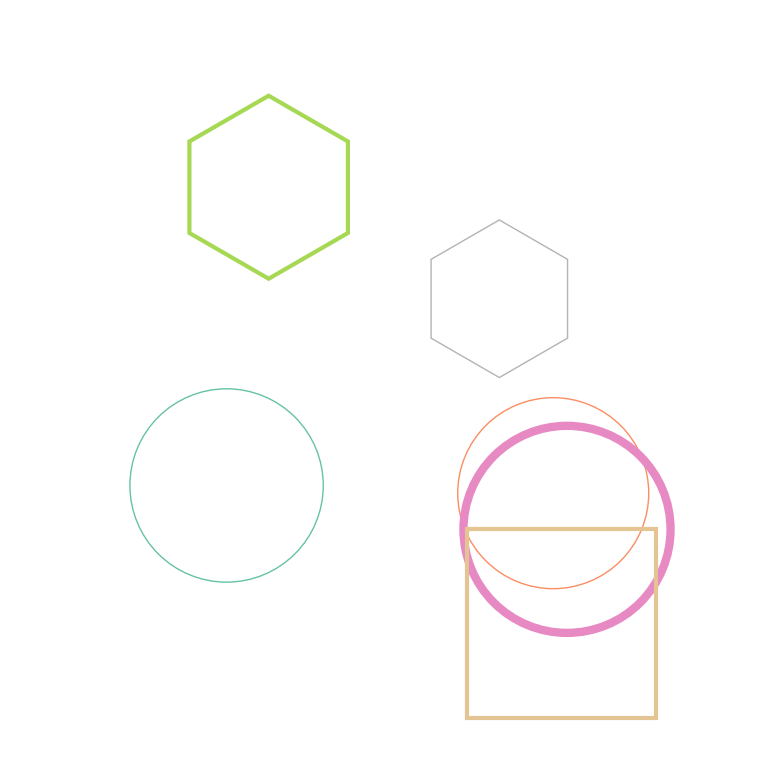[{"shape": "circle", "thickness": 0.5, "radius": 0.63, "center": [0.294, 0.37]}, {"shape": "circle", "thickness": 0.5, "radius": 0.62, "center": [0.718, 0.36]}, {"shape": "circle", "thickness": 3, "radius": 0.67, "center": [0.736, 0.313]}, {"shape": "hexagon", "thickness": 1.5, "radius": 0.59, "center": [0.349, 0.757]}, {"shape": "square", "thickness": 1.5, "radius": 0.61, "center": [0.729, 0.19]}, {"shape": "hexagon", "thickness": 0.5, "radius": 0.51, "center": [0.648, 0.612]}]